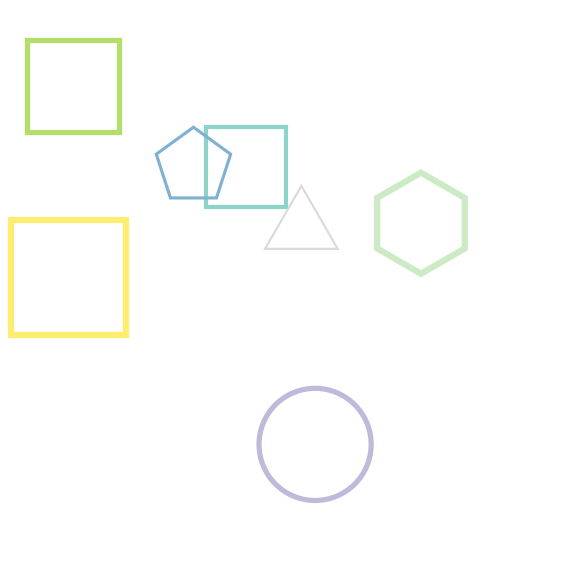[{"shape": "square", "thickness": 2, "radius": 0.35, "center": [0.425, 0.71]}, {"shape": "circle", "thickness": 2.5, "radius": 0.49, "center": [0.546, 0.23]}, {"shape": "pentagon", "thickness": 1.5, "radius": 0.34, "center": [0.335, 0.711]}, {"shape": "square", "thickness": 2.5, "radius": 0.4, "center": [0.126, 0.85]}, {"shape": "triangle", "thickness": 1, "radius": 0.36, "center": [0.522, 0.605]}, {"shape": "hexagon", "thickness": 3, "radius": 0.44, "center": [0.729, 0.613]}, {"shape": "square", "thickness": 3, "radius": 0.5, "center": [0.119, 0.518]}]